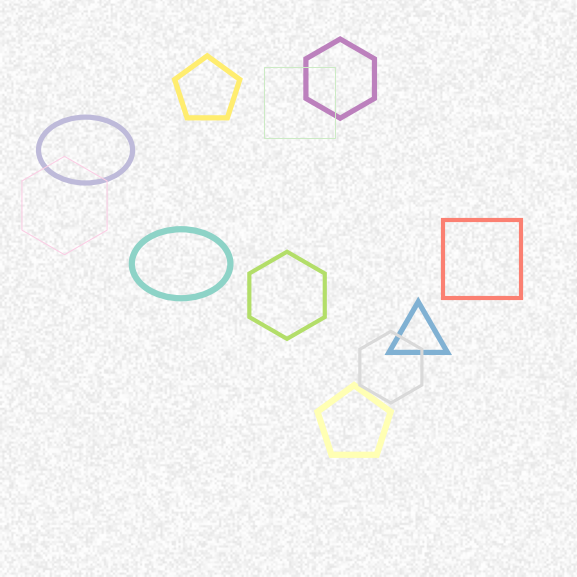[{"shape": "oval", "thickness": 3, "radius": 0.43, "center": [0.314, 0.542]}, {"shape": "pentagon", "thickness": 3, "radius": 0.33, "center": [0.613, 0.266]}, {"shape": "oval", "thickness": 2.5, "radius": 0.41, "center": [0.148, 0.739]}, {"shape": "square", "thickness": 2, "radius": 0.33, "center": [0.835, 0.55]}, {"shape": "triangle", "thickness": 2.5, "radius": 0.29, "center": [0.724, 0.418]}, {"shape": "hexagon", "thickness": 2, "radius": 0.38, "center": [0.497, 0.488]}, {"shape": "hexagon", "thickness": 0.5, "radius": 0.43, "center": [0.112, 0.643]}, {"shape": "hexagon", "thickness": 1.5, "radius": 0.31, "center": [0.677, 0.363]}, {"shape": "hexagon", "thickness": 2.5, "radius": 0.34, "center": [0.589, 0.863]}, {"shape": "square", "thickness": 0.5, "radius": 0.31, "center": [0.518, 0.821]}, {"shape": "pentagon", "thickness": 2.5, "radius": 0.3, "center": [0.359, 0.843]}]